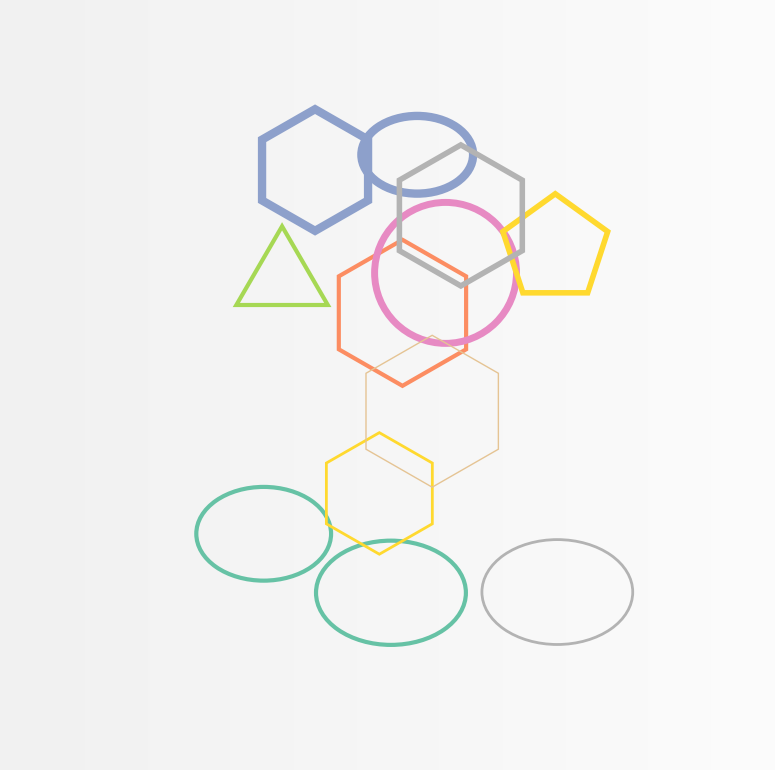[{"shape": "oval", "thickness": 1.5, "radius": 0.43, "center": [0.34, 0.307]}, {"shape": "oval", "thickness": 1.5, "radius": 0.48, "center": [0.504, 0.23]}, {"shape": "hexagon", "thickness": 1.5, "radius": 0.47, "center": [0.519, 0.594]}, {"shape": "oval", "thickness": 3, "radius": 0.36, "center": [0.538, 0.799]}, {"shape": "hexagon", "thickness": 3, "radius": 0.39, "center": [0.407, 0.779]}, {"shape": "circle", "thickness": 2.5, "radius": 0.46, "center": [0.575, 0.646]}, {"shape": "triangle", "thickness": 1.5, "radius": 0.34, "center": [0.364, 0.638]}, {"shape": "pentagon", "thickness": 2, "radius": 0.36, "center": [0.716, 0.677]}, {"shape": "hexagon", "thickness": 1, "radius": 0.39, "center": [0.489, 0.359]}, {"shape": "hexagon", "thickness": 0.5, "radius": 0.49, "center": [0.558, 0.466]}, {"shape": "oval", "thickness": 1, "radius": 0.49, "center": [0.719, 0.231]}, {"shape": "hexagon", "thickness": 2, "radius": 0.46, "center": [0.595, 0.72]}]